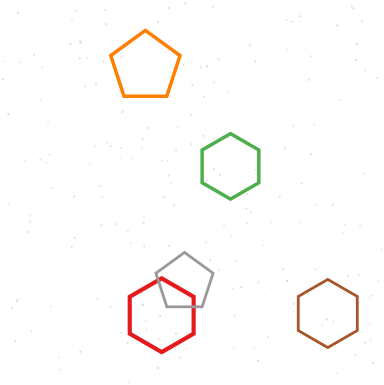[{"shape": "hexagon", "thickness": 3, "radius": 0.48, "center": [0.42, 0.181]}, {"shape": "hexagon", "thickness": 2.5, "radius": 0.43, "center": [0.599, 0.568]}, {"shape": "pentagon", "thickness": 2.5, "radius": 0.47, "center": [0.378, 0.826]}, {"shape": "hexagon", "thickness": 2, "radius": 0.44, "center": [0.851, 0.186]}, {"shape": "pentagon", "thickness": 2, "radius": 0.39, "center": [0.479, 0.266]}]